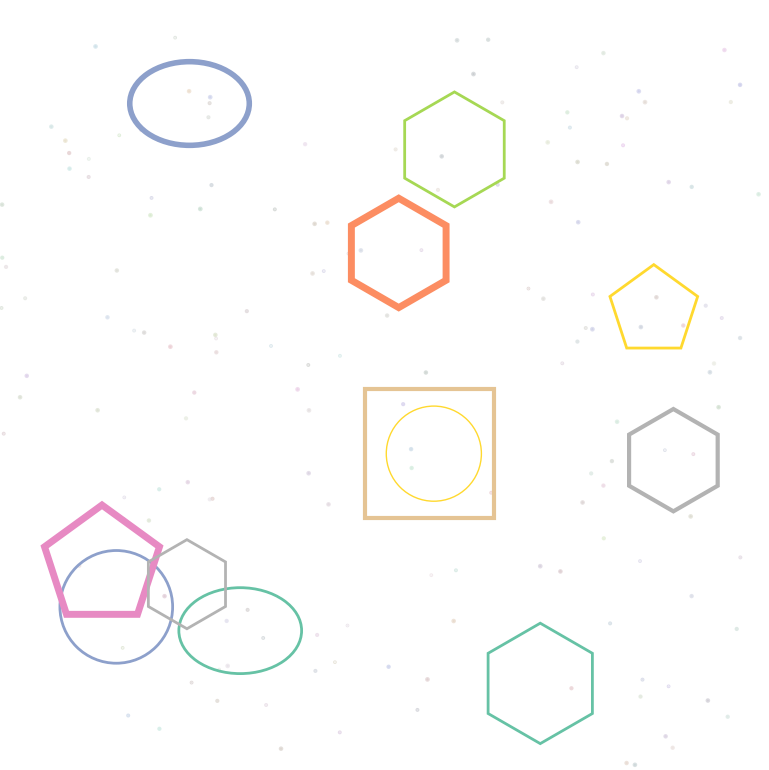[{"shape": "oval", "thickness": 1, "radius": 0.4, "center": [0.312, 0.181]}, {"shape": "hexagon", "thickness": 1, "radius": 0.39, "center": [0.702, 0.112]}, {"shape": "hexagon", "thickness": 2.5, "radius": 0.36, "center": [0.518, 0.672]}, {"shape": "circle", "thickness": 1, "radius": 0.37, "center": [0.151, 0.212]}, {"shape": "oval", "thickness": 2, "radius": 0.39, "center": [0.246, 0.866]}, {"shape": "pentagon", "thickness": 2.5, "radius": 0.39, "center": [0.132, 0.266]}, {"shape": "hexagon", "thickness": 1, "radius": 0.37, "center": [0.59, 0.806]}, {"shape": "pentagon", "thickness": 1, "radius": 0.3, "center": [0.849, 0.596]}, {"shape": "circle", "thickness": 0.5, "radius": 0.31, "center": [0.563, 0.411]}, {"shape": "square", "thickness": 1.5, "radius": 0.42, "center": [0.558, 0.411]}, {"shape": "hexagon", "thickness": 1.5, "radius": 0.33, "center": [0.875, 0.402]}, {"shape": "hexagon", "thickness": 1, "radius": 0.29, "center": [0.243, 0.241]}]